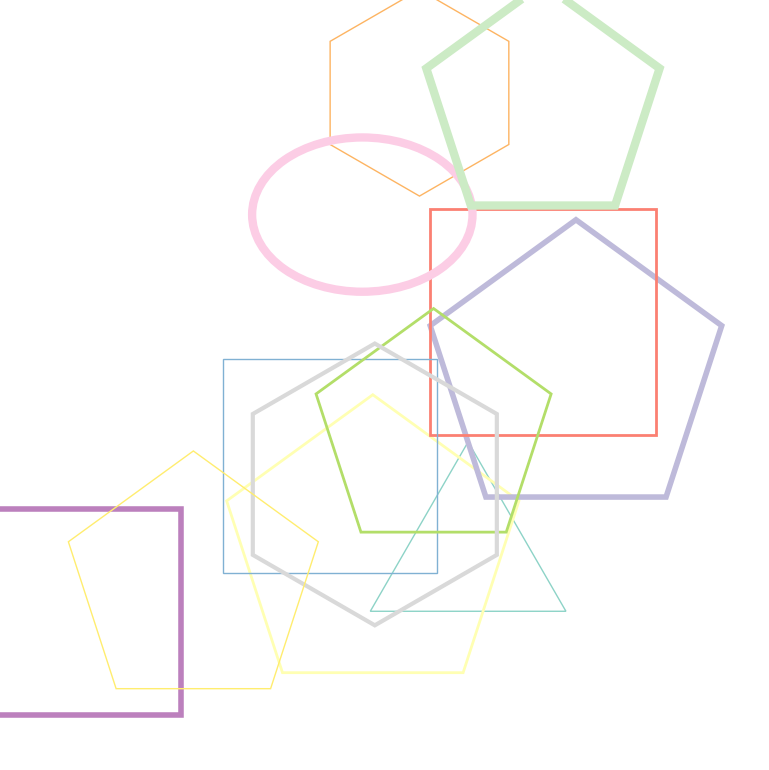[{"shape": "triangle", "thickness": 0.5, "radius": 0.73, "center": [0.608, 0.279]}, {"shape": "pentagon", "thickness": 1, "radius": 1.0, "center": [0.484, 0.288]}, {"shape": "pentagon", "thickness": 2, "radius": 1.0, "center": [0.748, 0.516]}, {"shape": "square", "thickness": 1, "radius": 0.73, "center": [0.705, 0.582]}, {"shape": "square", "thickness": 0.5, "radius": 0.69, "center": [0.428, 0.395]}, {"shape": "hexagon", "thickness": 0.5, "radius": 0.67, "center": [0.545, 0.879]}, {"shape": "pentagon", "thickness": 1, "radius": 0.8, "center": [0.563, 0.439]}, {"shape": "oval", "thickness": 3, "radius": 0.72, "center": [0.471, 0.721]}, {"shape": "hexagon", "thickness": 1.5, "radius": 0.91, "center": [0.487, 0.371]}, {"shape": "square", "thickness": 2, "radius": 0.67, "center": [0.101, 0.205]}, {"shape": "pentagon", "thickness": 3, "radius": 0.8, "center": [0.705, 0.862]}, {"shape": "pentagon", "thickness": 0.5, "radius": 0.85, "center": [0.251, 0.244]}]